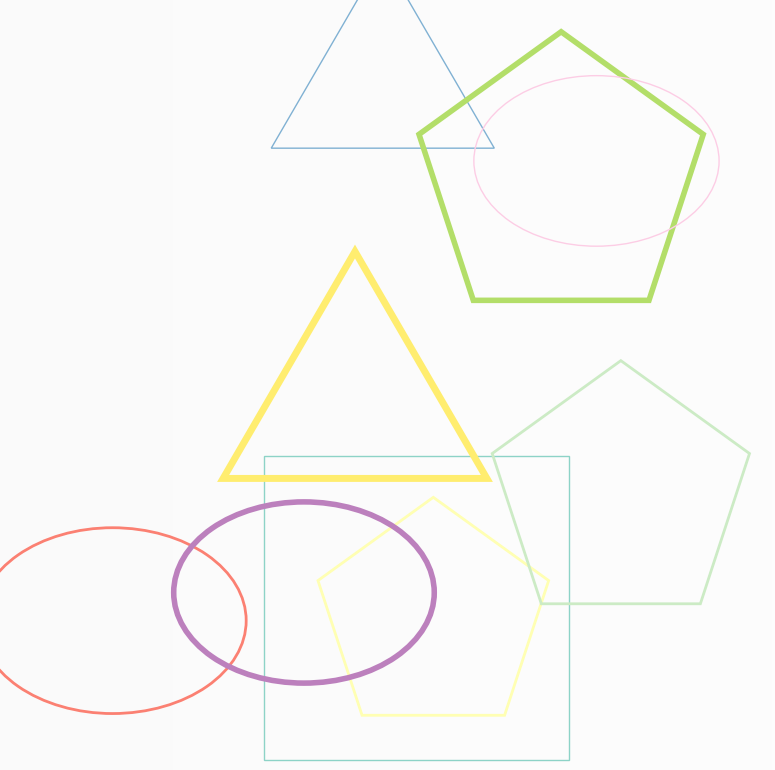[{"shape": "square", "thickness": 0.5, "radius": 0.98, "center": [0.537, 0.21]}, {"shape": "pentagon", "thickness": 1, "radius": 0.78, "center": [0.559, 0.198]}, {"shape": "oval", "thickness": 1, "radius": 0.86, "center": [0.145, 0.194]}, {"shape": "triangle", "thickness": 0.5, "radius": 0.83, "center": [0.494, 0.891]}, {"shape": "pentagon", "thickness": 2, "radius": 0.96, "center": [0.724, 0.766]}, {"shape": "oval", "thickness": 0.5, "radius": 0.79, "center": [0.77, 0.791]}, {"shape": "oval", "thickness": 2, "radius": 0.84, "center": [0.392, 0.231]}, {"shape": "pentagon", "thickness": 1, "radius": 0.87, "center": [0.801, 0.357]}, {"shape": "triangle", "thickness": 2.5, "radius": 0.98, "center": [0.458, 0.477]}]